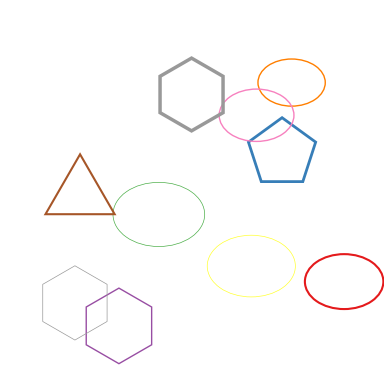[{"shape": "oval", "thickness": 1.5, "radius": 0.51, "center": [0.894, 0.269]}, {"shape": "pentagon", "thickness": 2, "radius": 0.46, "center": [0.733, 0.603]}, {"shape": "oval", "thickness": 0.5, "radius": 0.6, "center": [0.413, 0.443]}, {"shape": "hexagon", "thickness": 1, "radius": 0.49, "center": [0.309, 0.154]}, {"shape": "oval", "thickness": 1, "radius": 0.44, "center": [0.757, 0.786]}, {"shape": "oval", "thickness": 0.5, "radius": 0.57, "center": [0.653, 0.309]}, {"shape": "triangle", "thickness": 1.5, "radius": 0.52, "center": [0.208, 0.495]}, {"shape": "oval", "thickness": 1, "radius": 0.49, "center": [0.666, 0.701]}, {"shape": "hexagon", "thickness": 0.5, "radius": 0.48, "center": [0.195, 0.213]}, {"shape": "hexagon", "thickness": 2.5, "radius": 0.47, "center": [0.498, 0.755]}]